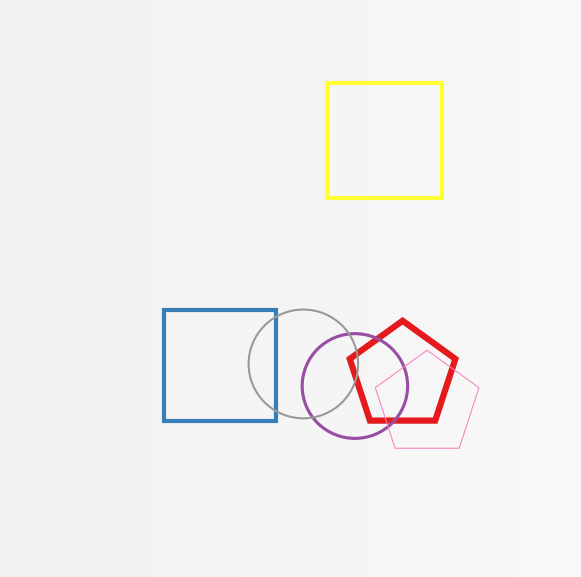[{"shape": "pentagon", "thickness": 3, "radius": 0.48, "center": [0.693, 0.348]}, {"shape": "square", "thickness": 2, "radius": 0.48, "center": [0.379, 0.366]}, {"shape": "circle", "thickness": 1.5, "radius": 0.45, "center": [0.611, 0.331]}, {"shape": "square", "thickness": 2, "radius": 0.49, "center": [0.662, 0.756]}, {"shape": "pentagon", "thickness": 0.5, "radius": 0.47, "center": [0.735, 0.299]}, {"shape": "circle", "thickness": 1, "radius": 0.47, "center": [0.522, 0.369]}]